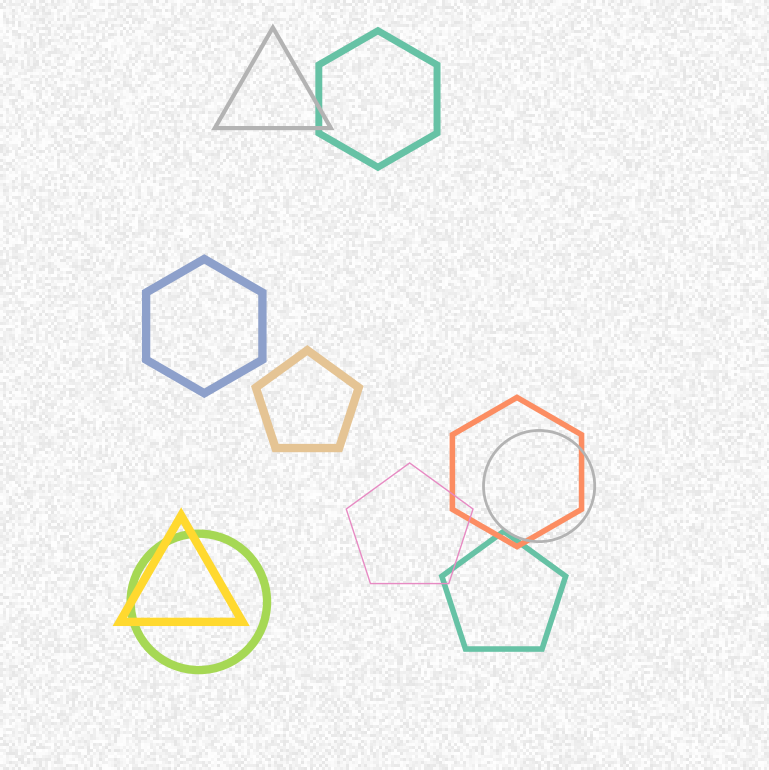[{"shape": "hexagon", "thickness": 2.5, "radius": 0.44, "center": [0.491, 0.871]}, {"shape": "pentagon", "thickness": 2, "radius": 0.42, "center": [0.654, 0.225]}, {"shape": "hexagon", "thickness": 2, "radius": 0.48, "center": [0.671, 0.387]}, {"shape": "hexagon", "thickness": 3, "radius": 0.44, "center": [0.265, 0.576]}, {"shape": "pentagon", "thickness": 0.5, "radius": 0.43, "center": [0.532, 0.312]}, {"shape": "circle", "thickness": 3, "radius": 0.44, "center": [0.258, 0.218]}, {"shape": "triangle", "thickness": 3, "radius": 0.46, "center": [0.235, 0.238]}, {"shape": "pentagon", "thickness": 3, "radius": 0.35, "center": [0.399, 0.475]}, {"shape": "triangle", "thickness": 1.5, "radius": 0.44, "center": [0.354, 0.877]}, {"shape": "circle", "thickness": 1, "radius": 0.36, "center": [0.7, 0.369]}]